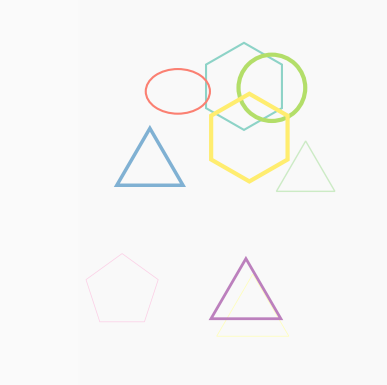[{"shape": "hexagon", "thickness": 1.5, "radius": 0.57, "center": [0.63, 0.776]}, {"shape": "triangle", "thickness": 0.5, "radius": 0.54, "center": [0.652, 0.18]}, {"shape": "oval", "thickness": 1.5, "radius": 0.41, "center": [0.459, 0.763]}, {"shape": "triangle", "thickness": 2.5, "radius": 0.49, "center": [0.387, 0.568]}, {"shape": "circle", "thickness": 3, "radius": 0.43, "center": [0.702, 0.772]}, {"shape": "pentagon", "thickness": 0.5, "radius": 0.49, "center": [0.315, 0.243]}, {"shape": "triangle", "thickness": 2, "radius": 0.52, "center": [0.635, 0.224]}, {"shape": "triangle", "thickness": 1, "radius": 0.44, "center": [0.789, 0.547]}, {"shape": "hexagon", "thickness": 3, "radius": 0.57, "center": [0.644, 0.643]}]